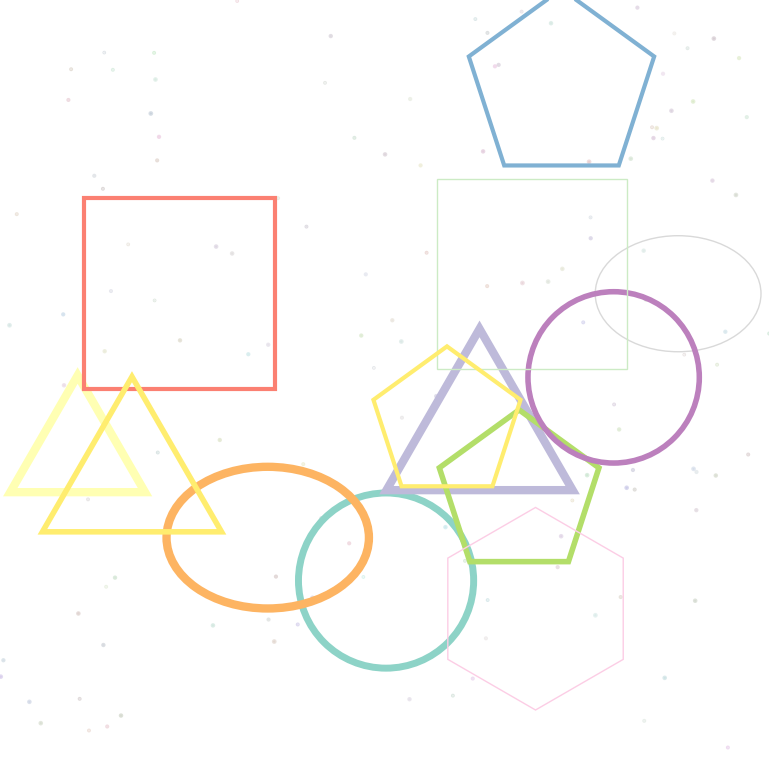[{"shape": "circle", "thickness": 2.5, "radius": 0.57, "center": [0.501, 0.246]}, {"shape": "triangle", "thickness": 3, "radius": 0.51, "center": [0.101, 0.411]}, {"shape": "triangle", "thickness": 3, "radius": 0.7, "center": [0.623, 0.433]}, {"shape": "square", "thickness": 1.5, "radius": 0.62, "center": [0.233, 0.619]}, {"shape": "pentagon", "thickness": 1.5, "radius": 0.63, "center": [0.729, 0.888]}, {"shape": "oval", "thickness": 3, "radius": 0.66, "center": [0.348, 0.302]}, {"shape": "pentagon", "thickness": 2, "radius": 0.54, "center": [0.674, 0.359]}, {"shape": "hexagon", "thickness": 0.5, "radius": 0.66, "center": [0.695, 0.209]}, {"shape": "oval", "thickness": 0.5, "radius": 0.54, "center": [0.881, 0.619]}, {"shape": "circle", "thickness": 2, "radius": 0.56, "center": [0.797, 0.51]}, {"shape": "square", "thickness": 0.5, "radius": 0.62, "center": [0.691, 0.644]}, {"shape": "triangle", "thickness": 2, "radius": 0.67, "center": [0.171, 0.376]}, {"shape": "pentagon", "thickness": 1.5, "radius": 0.5, "center": [0.581, 0.45]}]